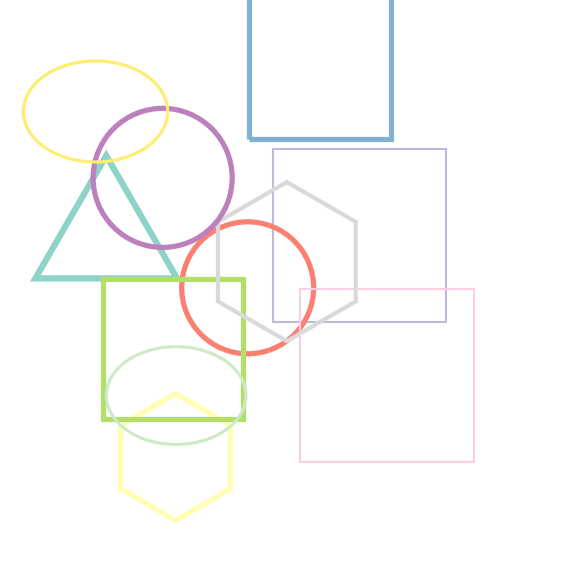[{"shape": "triangle", "thickness": 3, "radius": 0.71, "center": [0.184, 0.588]}, {"shape": "hexagon", "thickness": 2.5, "radius": 0.55, "center": [0.304, 0.208]}, {"shape": "square", "thickness": 1, "radius": 0.75, "center": [0.623, 0.591]}, {"shape": "circle", "thickness": 2.5, "radius": 0.57, "center": [0.429, 0.501]}, {"shape": "square", "thickness": 2.5, "radius": 0.62, "center": [0.554, 0.881]}, {"shape": "square", "thickness": 2.5, "radius": 0.61, "center": [0.3, 0.395]}, {"shape": "square", "thickness": 1, "radius": 0.75, "center": [0.67, 0.349]}, {"shape": "hexagon", "thickness": 2, "radius": 0.69, "center": [0.497, 0.546]}, {"shape": "circle", "thickness": 2.5, "radius": 0.6, "center": [0.282, 0.691]}, {"shape": "oval", "thickness": 1.5, "radius": 0.6, "center": [0.305, 0.314]}, {"shape": "oval", "thickness": 1.5, "radius": 0.62, "center": [0.165, 0.806]}]